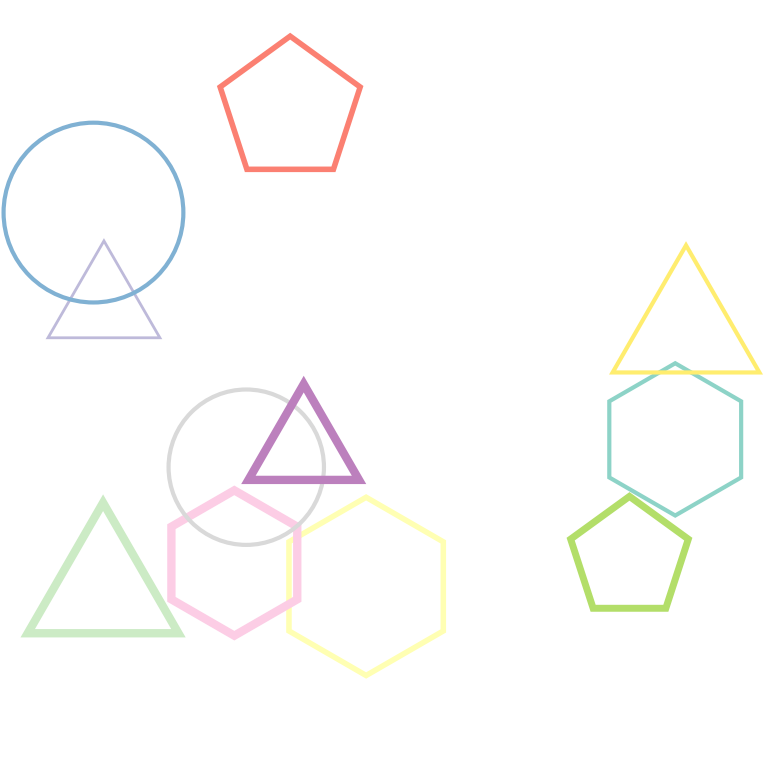[{"shape": "hexagon", "thickness": 1.5, "radius": 0.49, "center": [0.877, 0.429]}, {"shape": "hexagon", "thickness": 2, "radius": 0.58, "center": [0.476, 0.238]}, {"shape": "triangle", "thickness": 1, "radius": 0.42, "center": [0.135, 0.603]}, {"shape": "pentagon", "thickness": 2, "radius": 0.48, "center": [0.377, 0.857]}, {"shape": "circle", "thickness": 1.5, "radius": 0.58, "center": [0.121, 0.724]}, {"shape": "pentagon", "thickness": 2.5, "radius": 0.4, "center": [0.818, 0.275]}, {"shape": "hexagon", "thickness": 3, "radius": 0.47, "center": [0.304, 0.269]}, {"shape": "circle", "thickness": 1.5, "radius": 0.5, "center": [0.32, 0.393]}, {"shape": "triangle", "thickness": 3, "radius": 0.41, "center": [0.394, 0.418]}, {"shape": "triangle", "thickness": 3, "radius": 0.57, "center": [0.134, 0.234]}, {"shape": "triangle", "thickness": 1.5, "radius": 0.55, "center": [0.891, 0.571]}]